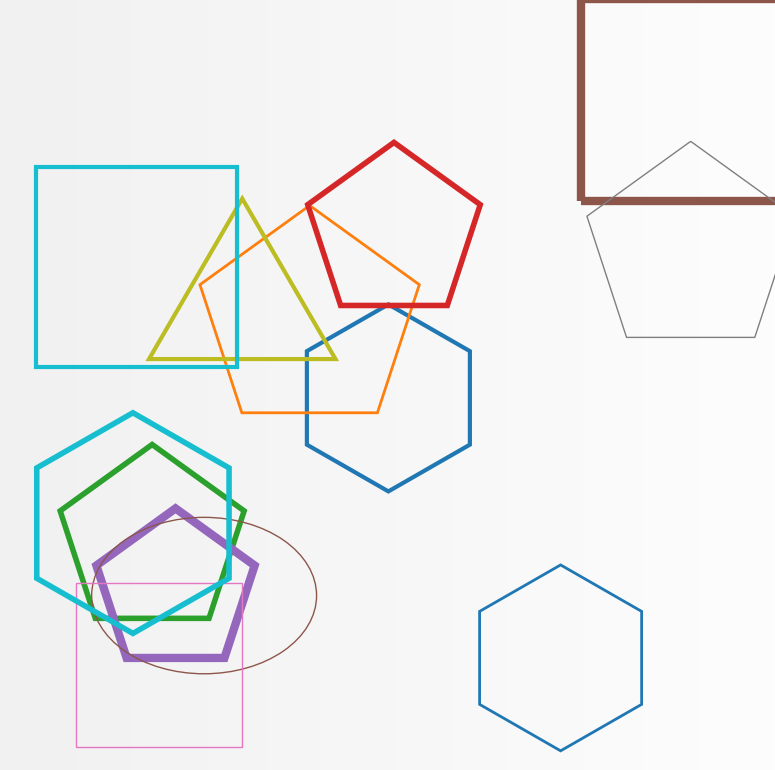[{"shape": "hexagon", "thickness": 1.5, "radius": 0.61, "center": [0.501, 0.483]}, {"shape": "hexagon", "thickness": 1, "radius": 0.6, "center": [0.723, 0.146]}, {"shape": "pentagon", "thickness": 1, "radius": 0.74, "center": [0.4, 0.584]}, {"shape": "pentagon", "thickness": 2, "radius": 0.62, "center": [0.196, 0.298]}, {"shape": "pentagon", "thickness": 2, "radius": 0.59, "center": [0.508, 0.698]}, {"shape": "pentagon", "thickness": 3, "radius": 0.54, "center": [0.226, 0.232]}, {"shape": "square", "thickness": 3, "radius": 0.66, "center": [0.882, 0.87]}, {"shape": "oval", "thickness": 0.5, "radius": 0.73, "center": [0.263, 0.227]}, {"shape": "square", "thickness": 0.5, "radius": 0.53, "center": [0.205, 0.137]}, {"shape": "pentagon", "thickness": 0.5, "radius": 0.7, "center": [0.891, 0.676]}, {"shape": "triangle", "thickness": 1.5, "radius": 0.69, "center": [0.313, 0.603]}, {"shape": "hexagon", "thickness": 2, "radius": 0.72, "center": [0.171, 0.321]}, {"shape": "square", "thickness": 1.5, "radius": 0.65, "center": [0.176, 0.653]}]